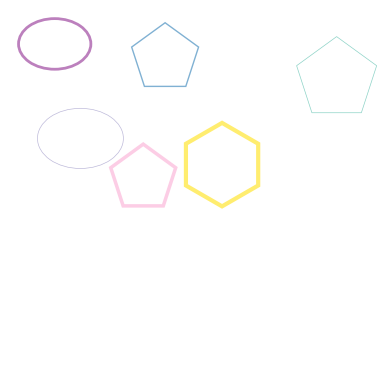[{"shape": "pentagon", "thickness": 0.5, "radius": 0.55, "center": [0.874, 0.796]}, {"shape": "oval", "thickness": 0.5, "radius": 0.56, "center": [0.209, 0.64]}, {"shape": "pentagon", "thickness": 1, "radius": 0.46, "center": [0.429, 0.85]}, {"shape": "pentagon", "thickness": 2.5, "radius": 0.44, "center": [0.372, 0.537]}, {"shape": "oval", "thickness": 2, "radius": 0.47, "center": [0.142, 0.886]}, {"shape": "hexagon", "thickness": 3, "radius": 0.54, "center": [0.577, 0.572]}]